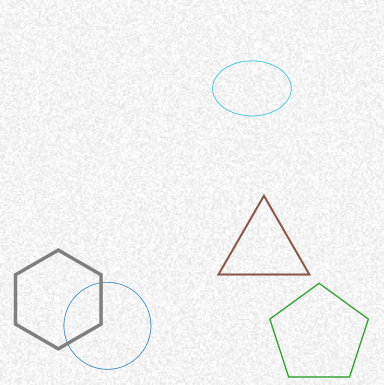[{"shape": "circle", "thickness": 0.5, "radius": 0.56, "center": [0.279, 0.154]}, {"shape": "pentagon", "thickness": 1, "radius": 0.67, "center": [0.829, 0.13]}, {"shape": "triangle", "thickness": 1.5, "radius": 0.68, "center": [0.686, 0.355]}, {"shape": "hexagon", "thickness": 2.5, "radius": 0.64, "center": [0.151, 0.222]}, {"shape": "oval", "thickness": 0.5, "radius": 0.51, "center": [0.654, 0.77]}]